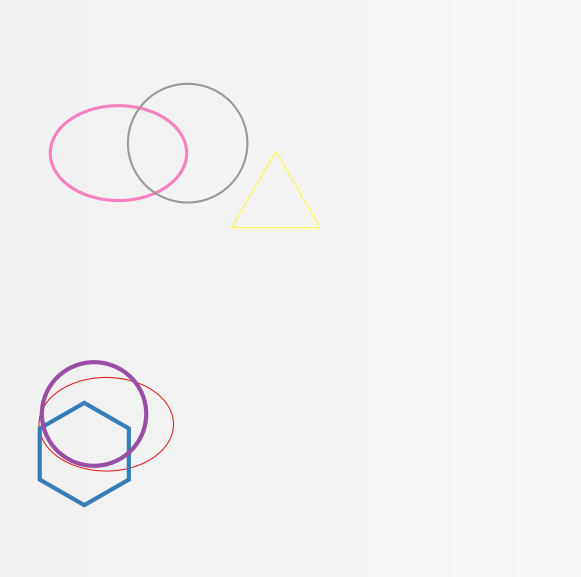[{"shape": "oval", "thickness": 0.5, "radius": 0.58, "center": [0.183, 0.265]}, {"shape": "hexagon", "thickness": 2, "radius": 0.44, "center": [0.145, 0.213]}, {"shape": "circle", "thickness": 2, "radius": 0.45, "center": [0.162, 0.282]}, {"shape": "triangle", "thickness": 0.5, "radius": 0.44, "center": [0.475, 0.649]}, {"shape": "oval", "thickness": 1.5, "radius": 0.59, "center": [0.204, 0.734]}, {"shape": "circle", "thickness": 1, "radius": 0.51, "center": [0.323, 0.751]}]